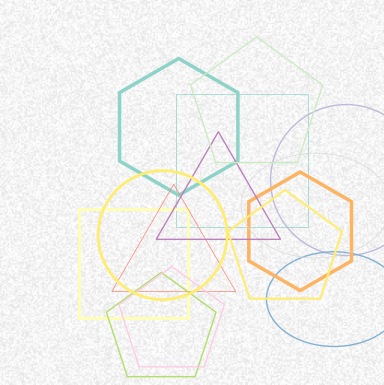[{"shape": "square", "thickness": 0.5, "radius": 0.86, "center": [0.628, 0.583]}, {"shape": "hexagon", "thickness": 2.5, "radius": 0.89, "center": [0.464, 0.671]}, {"shape": "square", "thickness": 2, "radius": 0.71, "center": [0.346, 0.315]}, {"shape": "circle", "thickness": 1, "radius": 0.98, "center": [0.899, 0.532]}, {"shape": "triangle", "thickness": 0.5, "radius": 0.93, "center": [0.451, 0.336]}, {"shape": "oval", "thickness": 1, "radius": 0.88, "center": [0.868, 0.223]}, {"shape": "hexagon", "thickness": 2.5, "radius": 0.77, "center": [0.78, 0.399]}, {"shape": "pentagon", "thickness": 1, "radius": 0.75, "center": [0.419, 0.143]}, {"shape": "pentagon", "thickness": 1, "radius": 0.72, "center": [0.446, 0.164]}, {"shape": "oval", "thickness": 0.5, "radius": 0.97, "center": [0.82, 0.466]}, {"shape": "triangle", "thickness": 1, "radius": 0.93, "center": [0.567, 0.472]}, {"shape": "pentagon", "thickness": 1, "radius": 0.9, "center": [0.666, 0.724]}, {"shape": "pentagon", "thickness": 1.5, "radius": 0.78, "center": [0.74, 0.351]}, {"shape": "circle", "thickness": 2, "radius": 0.84, "center": [0.422, 0.389]}]